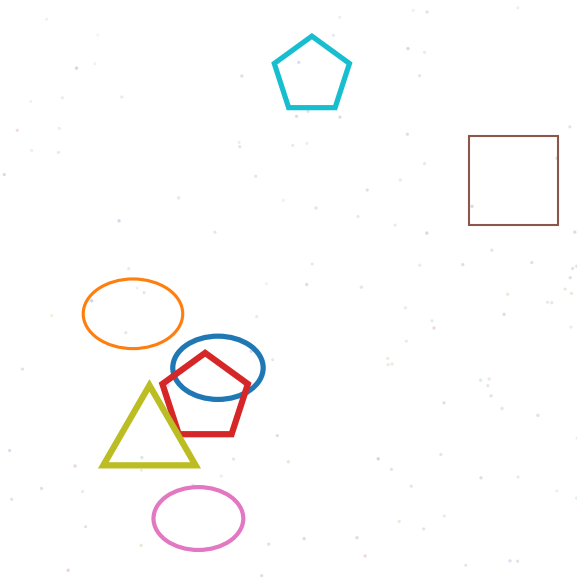[{"shape": "oval", "thickness": 2.5, "radius": 0.39, "center": [0.377, 0.362]}, {"shape": "oval", "thickness": 1.5, "radius": 0.43, "center": [0.23, 0.456]}, {"shape": "pentagon", "thickness": 3, "radius": 0.39, "center": [0.355, 0.31]}, {"shape": "square", "thickness": 1, "radius": 0.39, "center": [0.889, 0.686]}, {"shape": "oval", "thickness": 2, "radius": 0.39, "center": [0.344, 0.101]}, {"shape": "triangle", "thickness": 3, "radius": 0.46, "center": [0.259, 0.239]}, {"shape": "pentagon", "thickness": 2.5, "radius": 0.34, "center": [0.54, 0.868]}]